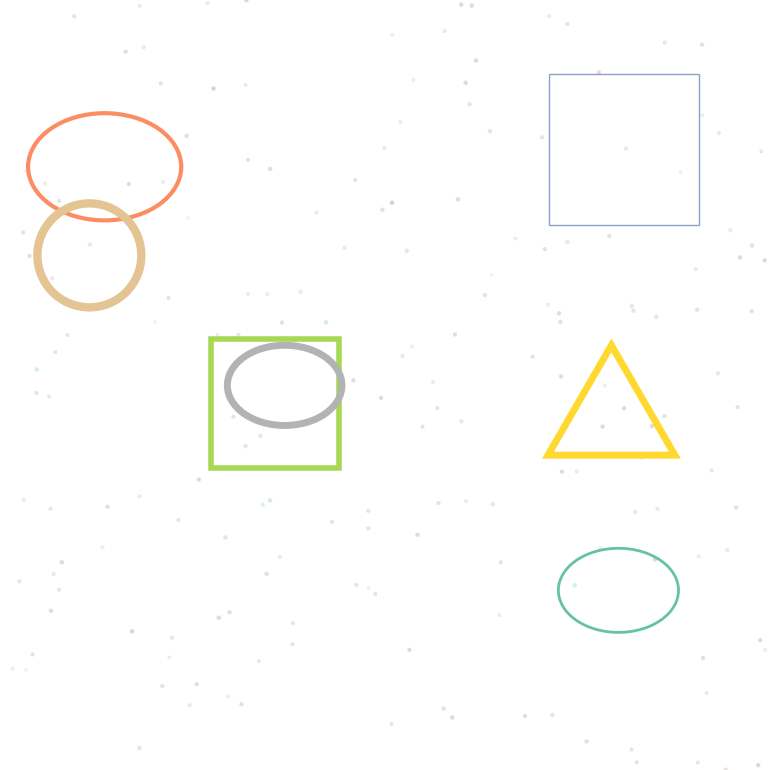[{"shape": "oval", "thickness": 1, "radius": 0.39, "center": [0.803, 0.233]}, {"shape": "oval", "thickness": 1.5, "radius": 0.5, "center": [0.136, 0.783]}, {"shape": "square", "thickness": 0.5, "radius": 0.49, "center": [0.81, 0.806]}, {"shape": "square", "thickness": 2, "radius": 0.42, "center": [0.357, 0.476]}, {"shape": "triangle", "thickness": 2.5, "radius": 0.48, "center": [0.794, 0.456]}, {"shape": "circle", "thickness": 3, "radius": 0.34, "center": [0.116, 0.668]}, {"shape": "oval", "thickness": 2.5, "radius": 0.37, "center": [0.37, 0.5]}]